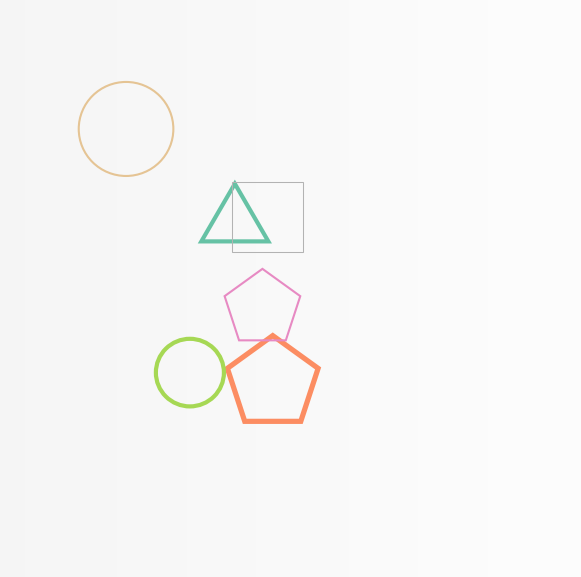[{"shape": "triangle", "thickness": 2, "radius": 0.33, "center": [0.404, 0.614]}, {"shape": "pentagon", "thickness": 2.5, "radius": 0.41, "center": [0.469, 0.336]}, {"shape": "pentagon", "thickness": 1, "radius": 0.34, "center": [0.452, 0.465]}, {"shape": "circle", "thickness": 2, "radius": 0.29, "center": [0.327, 0.354]}, {"shape": "circle", "thickness": 1, "radius": 0.41, "center": [0.217, 0.776]}, {"shape": "square", "thickness": 0.5, "radius": 0.31, "center": [0.46, 0.623]}]